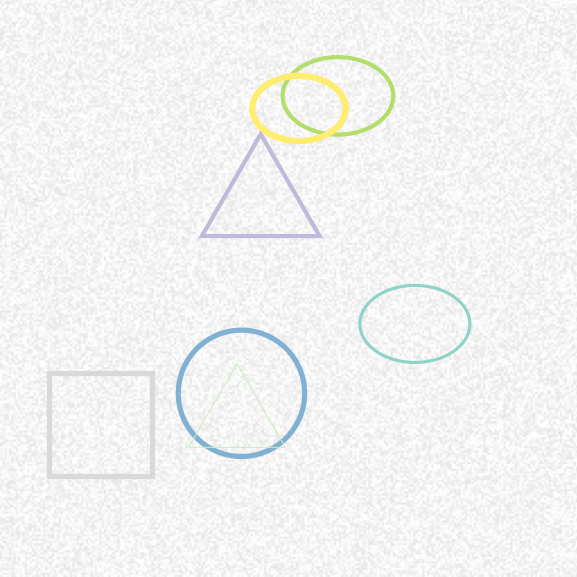[{"shape": "oval", "thickness": 1.5, "radius": 0.48, "center": [0.718, 0.438]}, {"shape": "triangle", "thickness": 2, "radius": 0.59, "center": [0.451, 0.649]}, {"shape": "circle", "thickness": 2.5, "radius": 0.55, "center": [0.418, 0.318]}, {"shape": "oval", "thickness": 2, "radius": 0.48, "center": [0.585, 0.833]}, {"shape": "square", "thickness": 2.5, "radius": 0.45, "center": [0.174, 0.264]}, {"shape": "triangle", "thickness": 0.5, "radius": 0.48, "center": [0.41, 0.273]}, {"shape": "oval", "thickness": 3, "radius": 0.4, "center": [0.518, 0.811]}]